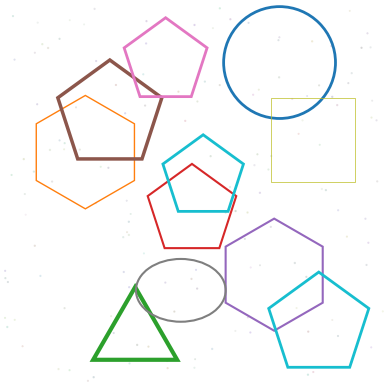[{"shape": "circle", "thickness": 2, "radius": 0.73, "center": [0.726, 0.838]}, {"shape": "hexagon", "thickness": 1, "radius": 0.74, "center": [0.222, 0.605]}, {"shape": "triangle", "thickness": 3, "radius": 0.63, "center": [0.351, 0.128]}, {"shape": "pentagon", "thickness": 1.5, "radius": 0.6, "center": [0.499, 0.453]}, {"shape": "hexagon", "thickness": 1.5, "radius": 0.73, "center": [0.712, 0.287]}, {"shape": "pentagon", "thickness": 2.5, "radius": 0.71, "center": [0.285, 0.702]}, {"shape": "pentagon", "thickness": 2, "radius": 0.57, "center": [0.43, 0.841]}, {"shape": "oval", "thickness": 1.5, "radius": 0.58, "center": [0.47, 0.246]}, {"shape": "square", "thickness": 0.5, "radius": 0.54, "center": [0.814, 0.636]}, {"shape": "pentagon", "thickness": 2, "radius": 0.68, "center": [0.828, 0.157]}, {"shape": "pentagon", "thickness": 2, "radius": 0.55, "center": [0.528, 0.54]}]